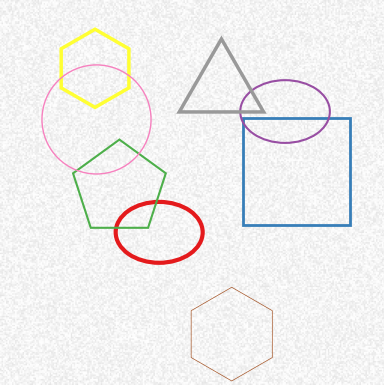[{"shape": "oval", "thickness": 3, "radius": 0.56, "center": [0.413, 0.397]}, {"shape": "square", "thickness": 2, "radius": 0.69, "center": [0.771, 0.553]}, {"shape": "pentagon", "thickness": 1.5, "radius": 0.63, "center": [0.31, 0.511]}, {"shape": "oval", "thickness": 1.5, "radius": 0.58, "center": [0.74, 0.71]}, {"shape": "hexagon", "thickness": 2.5, "radius": 0.51, "center": [0.247, 0.823]}, {"shape": "hexagon", "thickness": 0.5, "radius": 0.61, "center": [0.602, 0.132]}, {"shape": "circle", "thickness": 1, "radius": 0.71, "center": [0.251, 0.69]}, {"shape": "triangle", "thickness": 2.5, "radius": 0.63, "center": [0.575, 0.772]}]